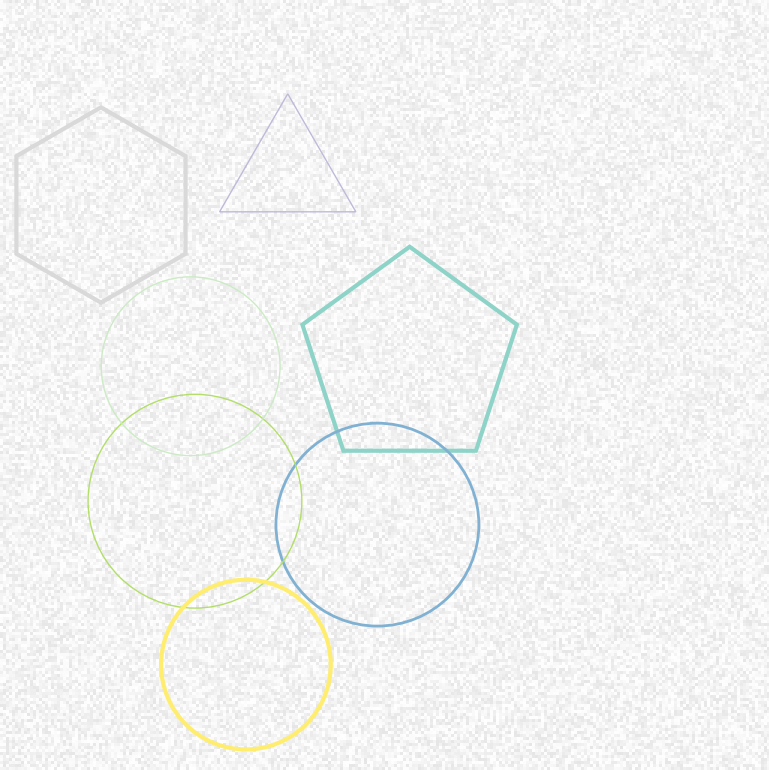[{"shape": "pentagon", "thickness": 1.5, "radius": 0.73, "center": [0.532, 0.533]}, {"shape": "triangle", "thickness": 0.5, "radius": 0.51, "center": [0.374, 0.776]}, {"shape": "circle", "thickness": 1, "radius": 0.66, "center": [0.49, 0.319]}, {"shape": "circle", "thickness": 0.5, "radius": 0.69, "center": [0.253, 0.349]}, {"shape": "hexagon", "thickness": 1.5, "radius": 0.63, "center": [0.131, 0.734]}, {"shape": "circle", "thickness": 0.5, "radius": 0.58, "center": [0.248, 0.524]}, {"shape": "circle", "thickness": 1.5, "radius": 0.55, "center": [0.319, 0.137]}]